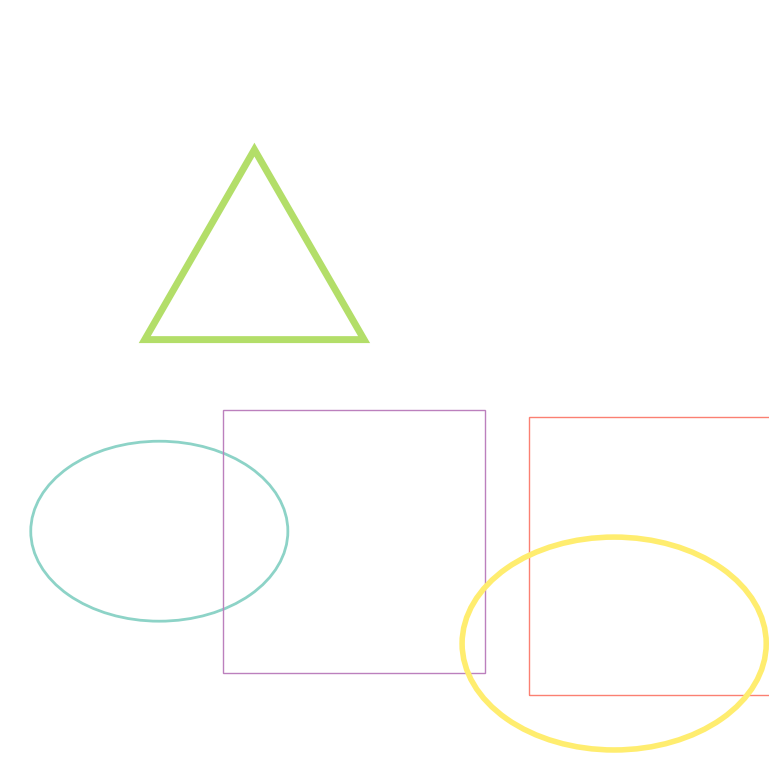[{"shape": "oval", "thickness": 1, "radius": 0.83, "center": [0.207, 0.31]}, {"shape": "square", "thickness": 0.5, "radius": 0.9, "center": [0.867, 0.278]}, {"shape": "triangle", "thickness": 2.5, "radius": 0.82, "center": [0.33, 0.641]}, {"shape": "square", "thickness": 0.5, "radius": 0.85, "center": [0.459, 0.297]}, {"shape": "oval", "thickness": 2, "radius": 0.99, "center": [0.798, 0.164]}]